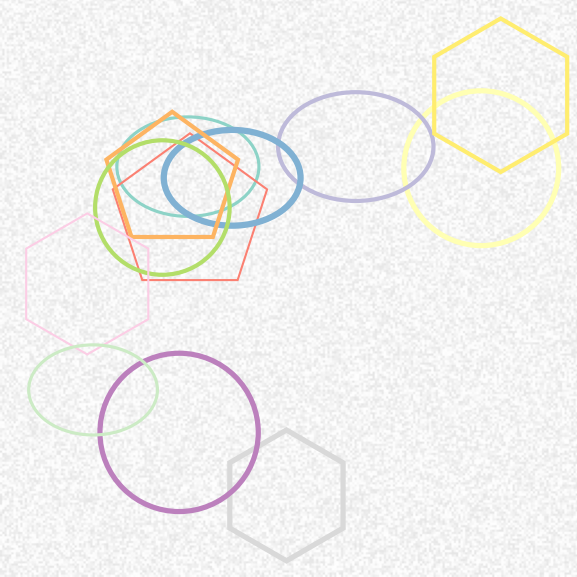[{"shape": "oval", "thickness": 1.5, "radius": 0.62, "center": [0.325, 0.711]}, {"shape": "circle", "thickness": 2.5, "radius": 0.67, "center": [0.833, 0.708]}, {"shape": "oval", "thickness": 2, "radius": 0.67, "center": [0.616, 0.745]}, {"shape": "pentagon", "thickness": 1, "radius": 0.7, "center": [0.329, 0.628]}, {"shape": "oval", "thickness": 3, "radius": 0.59, "center": [0.402, 0.691]}, {"shape": "pentagon", "thickness": 2, "radius": 0.6, "center": [0.298, 0.686]}, {"shape": "circle", "thickness": 2, "radius": 0.58, "center": [0.281, 0.64]}, {"shape": "hexagon", "thickness": 1, "radius": 0.61, "center": [0.151, 0.508]}, {"shape": "hexagon", "thickness": 2.5, "radius": 0.57, "center": [0.496, 0.141]}, {"shape": "circle", "thickness": 2.5, "radius": 0.69, "center": [0.31, 0.25]}, {"shape": "oval", "thickness": 1.5, "radius": 0.56, "center": [0.161, 0.324]}, {"shape": "hexagon", "thickness": 2, "radius": 0.66, "center": [0.867, 0.834]}]